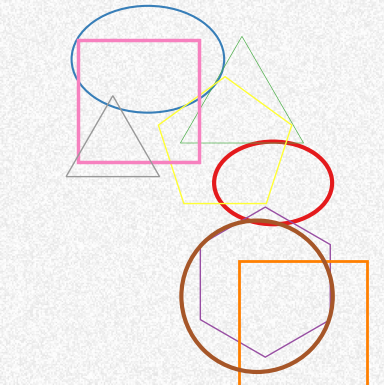[{"shape": "oval", "thickness": 3, "radius": 0.77, "center": [0.709, 0.525]}, {"shape": "oval", "thickness": 1.5, "radius": 0.99, "center": [0.384, 0.846]}, {"shape": "triangle", "thickness": 0.5, "radius": 0.92, "center": [0.628, 0.721]}, {"shape": "hexagon", "thickness": 1, "radius": 0.97, "center": [0.689, 0.267]}, {"shape": "square", "thickness": 2, "radius": 0.83, "center": [0.787, 0.157]}, {"shape": "pentagon", "thickness": 1, "radius": 0.91, "center": [0.585, 0.619]}, {"shape": "circle", "thickness": 3, "radius": 0.98, "center": [0.668, 0.23]}, {"shape": "square", "thickness": 2.5, "radius": 0.79, "center": [0.36, 0.737]}, {"shape": "triangle", "thickness": 1, "radius": 0.7, "center": [0.293, 0.611]}]